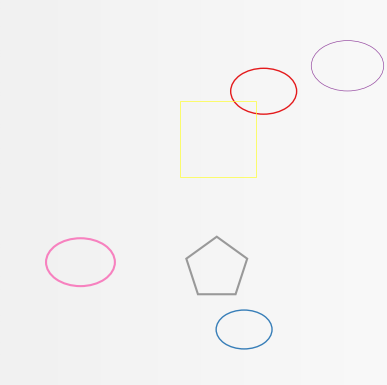[{"shape": "oval", "thickness": 1, "radius": 0.43, "center": [0.68, 0.763]}, {"shape": "oval", "thickness": 1, "radius": 0.36, "center": [0.63, 0.144]}, {"shape": "oval", "thickness": 0.5, "radius": 0.47, "center": [0.897, 0.829]}, {"shape": "square", "thickness": 0.5, "radius": 0.49, "center": [0.562, 0.639]}, {"shape": "oval", "thickness": 1.5, "radius": 0.44, "center": [0.208, 0.319]}, {"shape": "pentagon", "thickness": 1.5, "radius": 0.41, "center": [0.559, 0.303]}]